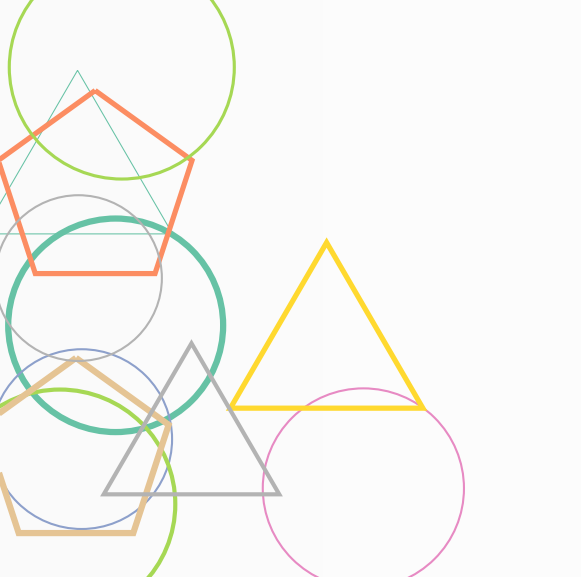[{"shape": "triangle", "thickness": 0.5, "radius": 0.94, "center": [0.133, 0.689]}, {"shape": "circle", "thickness": 3, "radius": 0.92, "center": [0.199, 0.436]}, {"shape": "pentagon", "thickness": 2.5, "radius": 0.88, "center": [0.164, 0.667]}, {"shape": "circle", "thickness": 1, "radius": 0.78, "center": [0.14, 0.239]}, {"shape": "circle", "thickness": 1, "radius": 0.87, "center": [0.625, 0.154]}, {"shape": "circle", "thickness": 1.5, "radius": 0.97, "center": [0.21, 0.883]}, {"shape": "circle", "thickness": 2, "radius": 0.99, "center": [0.103, 0.126]}, {"shape": "triangle", "thickness": 2.5, "radius": 0.96, "center": [0.562, 0.388]}, {"shape": "pentagon", "thickness": 3, "radius": 0.84, "center": [0.131, 0.212]}, {"shape": "triangle", "thickness": 2, "radius": 0.87, "center": [0.329, 0.23]}, {"shape": "circle", "thickness": 1, "radius": 0.72, "center": [0.135, 0.518]}]